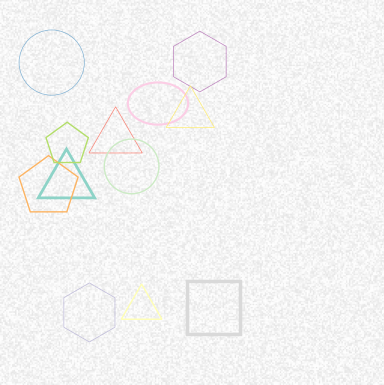[{"shape": "triangle", "thickness": 2, "radius": 0.42, "center": [0.173, 0.528]}, {"shape": "triangle", "thickness": 1, "radius": 0.3, "center": [0.368, 0.201]}, {"shape": "hexagon", "thickness": 0.5, "radius": 0.38, "center": [0.232, 0.188]}, {"shape": "triangle", "thickness": 0.5, "radius": 0.4, "center": [0.3, 0.643]}, {"shape": "circle", "thickness": 0.5, "radius": 0.42, "center": [0.134, 0.837]}, {"shape": "pentagon", "thickness": 1, "radius": 0.4, "center": [0.126, 0.515]}, {"shape": "pentagon", "thickness": 1, "radius": 0.29, "center": [0.174, 0.625]}, {"shape": "oval", "thickness": 1.5, "radius": 0.39, "center": [0.41, 0.731]}, {"shape": "square", "thickness": 2.5, "radius": 0.34, "center": [0.554, 0.202]}, {"shape": "hexagon", "thickness": 0.5, "radius": 0.39, "center": [0.519, 0.84]}, {"shape": "circle", "thickness": 1, "radius": 0.36, "center": [0.342, 0.568]}, {"shape": "triangle", "thickness": 0.5, "radius": 0.36, "center": [0.494, 0.705]}]